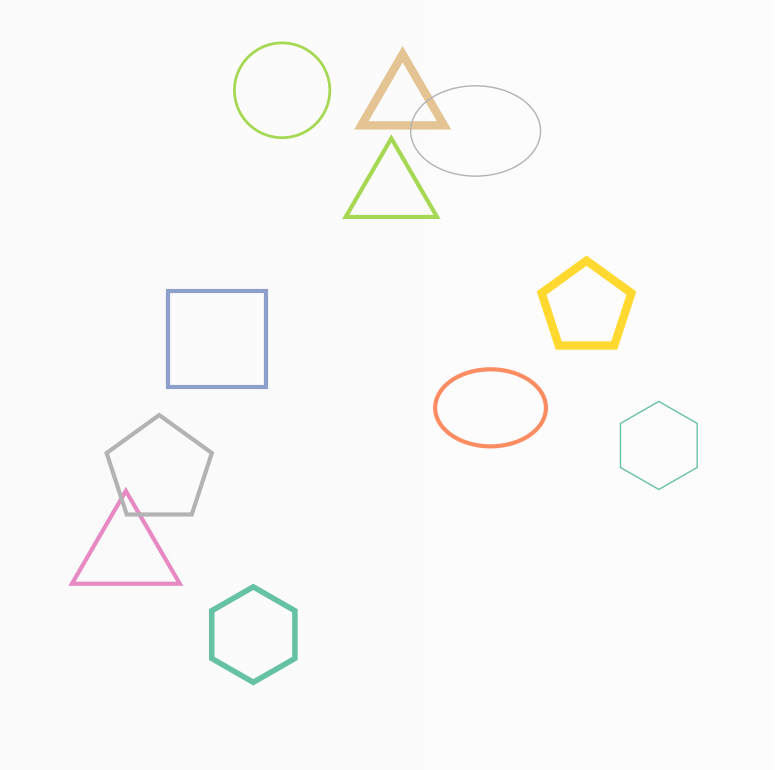[{"shape": "hexagon", "thickness": 0.5, "radius": 0.29, "center": [0.85, 0.421]}, {"shape": "hexagon", "thickness": 2, "radius": 0.31, "center": [0.327, 0.176]}, {"shape": "oval", "thickness": 1.5, "radius": 0.36, "center": [0.633, 0.47]}, {"shape": "square", "thickness": 1.5, "radius": 0.31, "center": [0.28, 0.56]}, {"shape": "triangle", "thickness": 1.5, "radius": 0.4, "center": [0.162, 0.282]}, {"shape": "triangle", "thickness": 1.5, "radius": 0.34, "center": [0.505, 0.752]}, {"shape": "circle", "thickness": 1, "radius": 0.31, "center": [0.364, 0.883]}, {"shape": "pentagon", "thickness": 3, "radius": 0.3, "center": [0.757, 0.601]}, {"shape": "triangle", "thickness": 3, "radius": 0.31, "center": [0.52, 0.868]}, {"shape": "oval", "thickness": 0.5, "radius": 0.42, "center": [0.614, 0.83]}, {"shape": "pentagon", "thickness": 1.5, "radius": 0.36, "center": [0.205, 0.39]}]